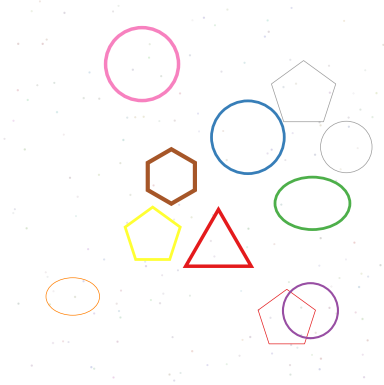[{"shape": "pentagon", "thickness": 0.5, "radius": 0.39, "center": [0.745, 0.17]}, {"shape": "triangle", "thickness": 2.5, "radius": 0.49, "center": [0.567, 0.358]}, {"shape": "circle", "thickness": 2, "radius": 0.47, "center": [0.644, 0.643]}, {"shape": "oval", "thickness": 2, "radius": 0.49, "center": [0.812, 0.472]}, {"shape": "circle", "thickness": 1.5, "radius": 0.36, "center": [0.806, 0.193]}, {"shape": "oval", "thickness": 0.5, "radius": 0.35, "center": [0.189, 0.23]}, {"shape": "pentagon", "thickness": 2, "radius": 0.38, "center": [0.397, 0.387]}, {"shape": "hexagon", "thickness": 3, "radius": 0.35, "center": [0.445, 0.542]}, {"shape": "circle", "thickness": 2.5, "radius": 0.47, "center": [0.369, 0.834]}, {"shape": "circle", "thickness": 0.5, "radius": 0.33, "center": [0.899, 0.618]}, {"shape": "pentagon", "thickness": 0.5, "radius": 0.44, "center": [0.789, 0.755]}]